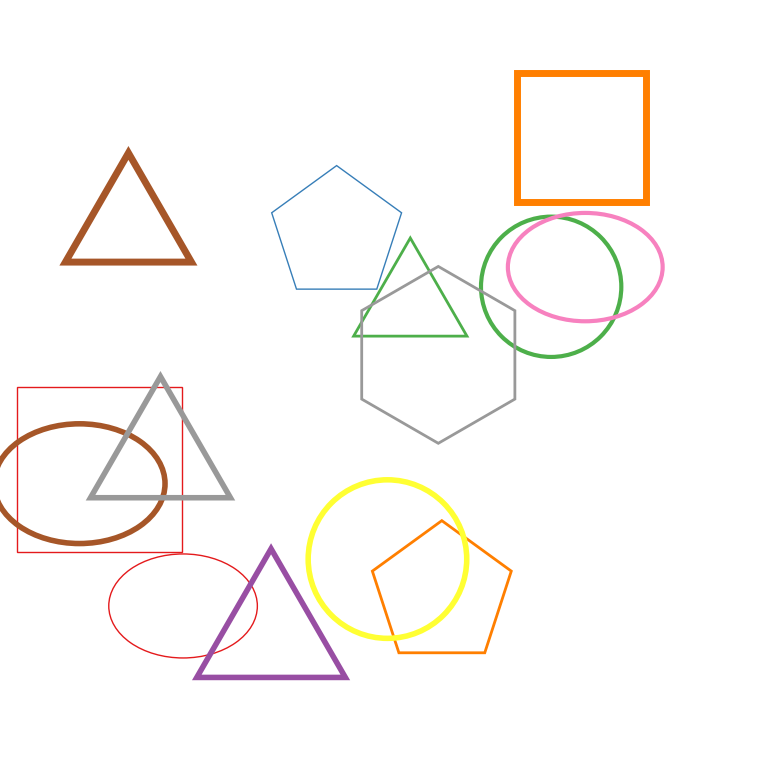[{"shape": "square", "thickness": 0.5, "radius": 0.53, "center": [0.129, 0.39]}, {"shape": "oval", "thickness": 0.5, "radius": 0.48, "center": [0.238, 0.213]}, {"shape": "pentagon", "thickness": 0.5, "radius": 0.44, "center": [0.437, 0.696]}, {"shape": "triangle", "thickness": 1, "radius": 0.42, "center": [0.533, 0.606]}, {"shape": "circle", "thickness": 1.5, "radius": 0.46, "center": [0.716, 0.628]}, {"shape": "triangle", "thickness": 2, "radius": 0.56, "center": [0.352, 0.176]}, {"shape": "pentagon", "thickness": 1, "radius": 0.47, "center": [0.574, 0.229]}, {"shape": "square", "thickness": 2.5, "radius": 0.42, "center": [0.755, 0.822]}, {"shape": "circle", "thickness": 2, "radius": 0.51, "center": [0.503, 0.274]}, {"shape": "oval", "thickness": 2, "radius": 0.56, "center": [0.103, 0.372]}, {"shape": "triangle", "thickness": 2.5, "radius": 0.47, "center": [0.167, 0.707]}, {"shape": "oval", "thickness": 1.5, "radius": 0.5, "center": [0.76, 0.653]}, {"shape": "hexagon", "thickness": 1, "radius": 0.57, "center": [0.569, 0.539]}, {"shape": "triangle", "thickness": 2, "radius": 0.52, "center": [0.208, 0.406]}]